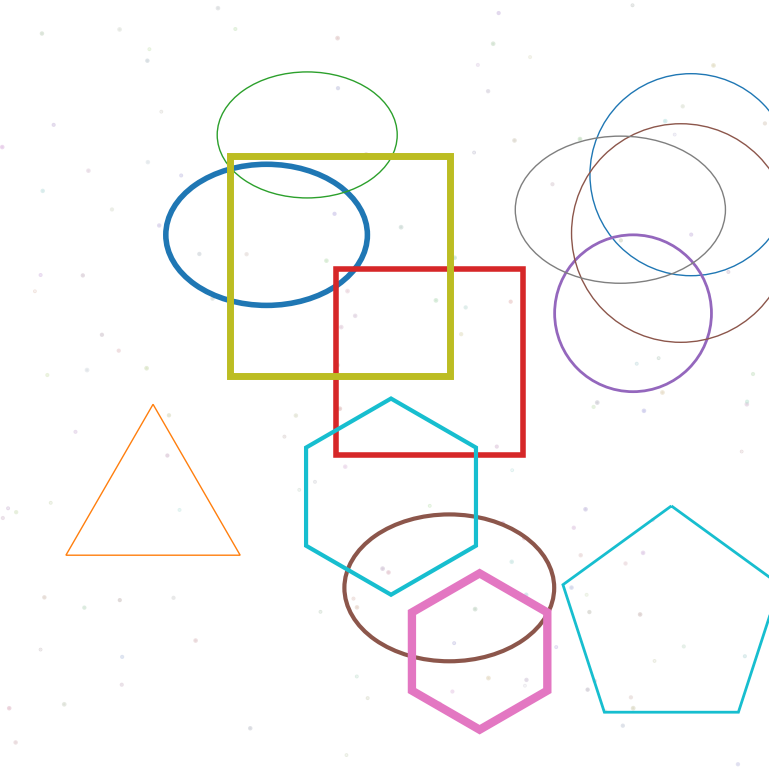[{"shape": "oval", "thickness": 2, "radius": 0.65, "center": [0.346, 0.695]}, {"shape": "circle", "thickness": 0.5, "radius": 0.66, "center": [0.897, 0.773]}, {"shape": "triangle", "thickness": 0.5, "radius": 0.65, "center": [0.199, 0.344]}, {"shape": "oval", "thickness": 0.5, "radius": 0.58, "center": [0.399, 0.825]}, {"shape": "square", "thickness": 2, "radius": 0.61, "center": [0.557, 0.53]}, {"shape": "circle", "thickness": 1, "radius": 0.51, "center": [0.822, 0.593]}, {"shape": "circle", "thickness": 0.5, "radius": 0.71, "center": [0.884, 0.697]}, {"shape": "oval", "thickness": 1.5, "radius": 0.68, "center": [0.584, 0.237]}, {"shape": "hexagon", "thickness": 3, "radius": 0.51, "center": [0.623, 0.154]}, {"shape": "oval", "thickness": 0.5, "radius": 0.68, "center": [0.806, 0.728]}, {"shape": "square", "thickness": 2.5, "radius": 0.71, "center": [0.442, 0.655]}, {"shape": "pentagon", "thickness": 1, "radius": 0.74, "center": [0.872, 0.195]}, {"shape": "hexagon", "thickness": 1.5, "radius": 0.64, "center": [0.508, 0.355]}]